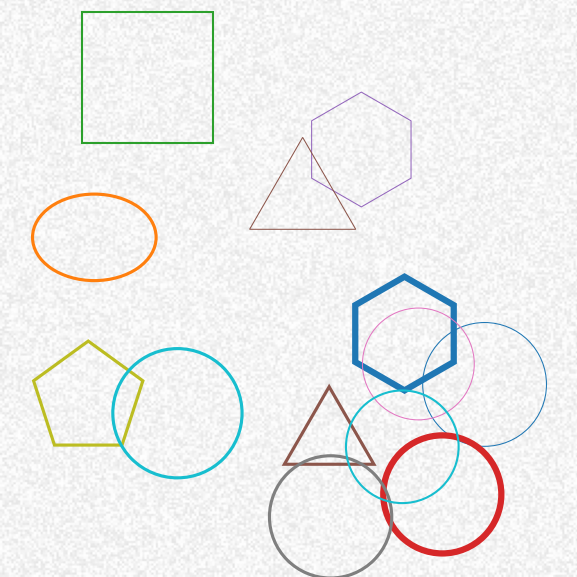[{"shape": "hexagon", "thickness": 3, "radius": 0.49, "center": [0.7, 0.422]}, {"shape": "circle", "thickness": 0.5, "radius": 0.54, "center": [0.839, 0.333]}, {"shape": "oval", "thickness": 1.5, "radius": 0.54, "center": [0.163, 0.588]}, {"shape": "square", "thickness": 1, "radius": 0.57, "center": [0.256, 0.866]}, {"shape": "circle", "thickness": 3, "radius": 0.51, "center": [0.766, 0.143]}, {"shape": "hexagon", "thickness": 0.5, "radius": 0.5, "center": [0.626, 0.74]}, {"shape": "triangle", "thickness": 0.5, "radius": 0.53, "center": [0.524, 0.655]}, {"shape": "triangle", "thickness": 1.5, "radius": 0.45, "center": [0.57, 0.24]}, {"shape": "circle", "thickness": 0.5, "radius": 0.48, "center": [0.724, 0.369]}, {"shape": "circle", "thickness": 1.5, "radius": 0.53, "center": [0.572, 0.104]}, {"shape": "pentagon", "thickness": 1.5, "radius": 0.5, "center": [0.153, 0.309]}, {"shape": "circle", "thickness": 1.5, "radius": 0.56, "center": [0.307, 0.284]}, {"shape": "circle", "thickness": 1, "radius": 0.49, "center": [0.697, 0.225]}]